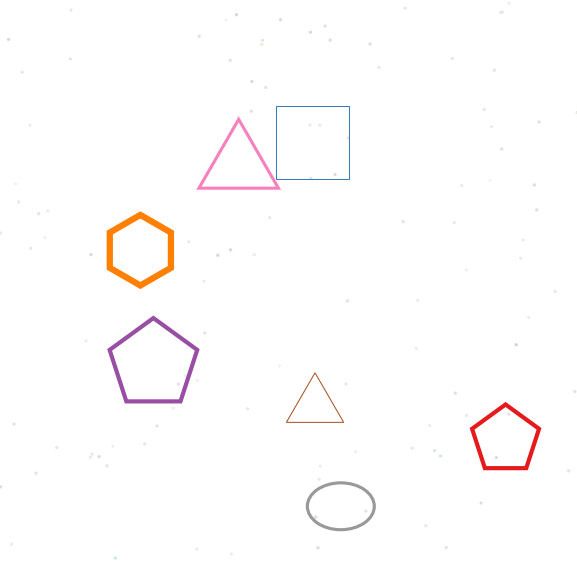[{"shape": "pentagon", "thickness": 2, "radius": 0.3, "center": [0.875, 0.238]}, {"shape": "square", "thickness": 0.5, "radius": 0.32, "center": [0.541, 0.753]}, {"shape": "pentagon", "thickness": 2, "radius": 0.4, "center": [0.266, 0.369]}, {"shape": "hexagon", "thickness": 3, "radius": 0.31, "center": [0.243, 0.566]}, {"shape": "triangle", "thickness": 0.5, "radius": 0.29, "center": [0.545, 0.296]}, {"shape": "triangle", "thickness": 1.5, "radius": 0.4, "center": [0.413, 0.713]}, {"shape": "oval", "thickness": 1.5, "radius": 0.29, "center": [0.59, 0.122]}]